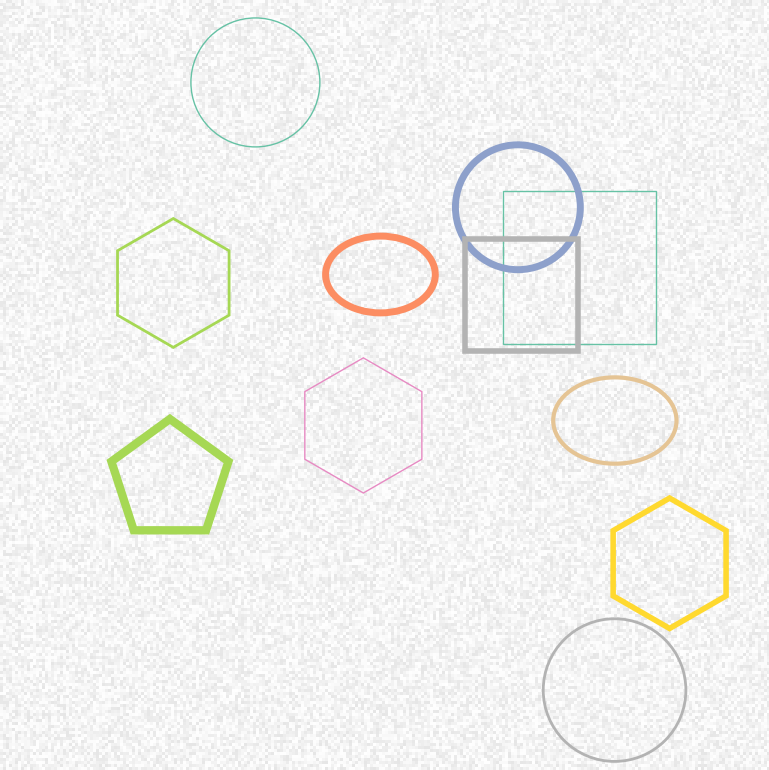[{"shape": "square", "thickness": 0.5, "radius": 0.5, "center": [0.753, 0.653]}, {"shape": "circle", "thickness": 0.5, "radius": 0.42, "center": [0.332, 0.893]}, {"shape": "oval", "thickness": 2.5, "radius": 0.36, "center": [0.494, 0.644]}, {"shape": "circle", "thickness": 2.5, "radius": 0.41, "center": [0.673, 0.731]}, {"shape": "hexagon", "thickness": 0.5, "radius": 0.44, "center": [0.472, 0.447]}, {"shape": "pentagon", "thickness": 3, "radius": 0.4, "center": [0.221, 0.376]}, {"shape": "hexagon", "thickness": 1, "radius": 0.42, "center": [0.225, 0.633]}, {"shape": "hexagon", "thickness": 2, "radius": 0.42, "center": [0.87, 0.268]}, {"shape": "oval", "thickness": 1.5, "radius": 0.4, "center": [0.799, 0.454]}, {"shape": "square", "thickness": 2, "radius": 0.37, "center": [0.678, 0.617]}, {"shape": "circle", "thickness": 1, "radius": 0.46, "center": [0.798, 0.104]}]